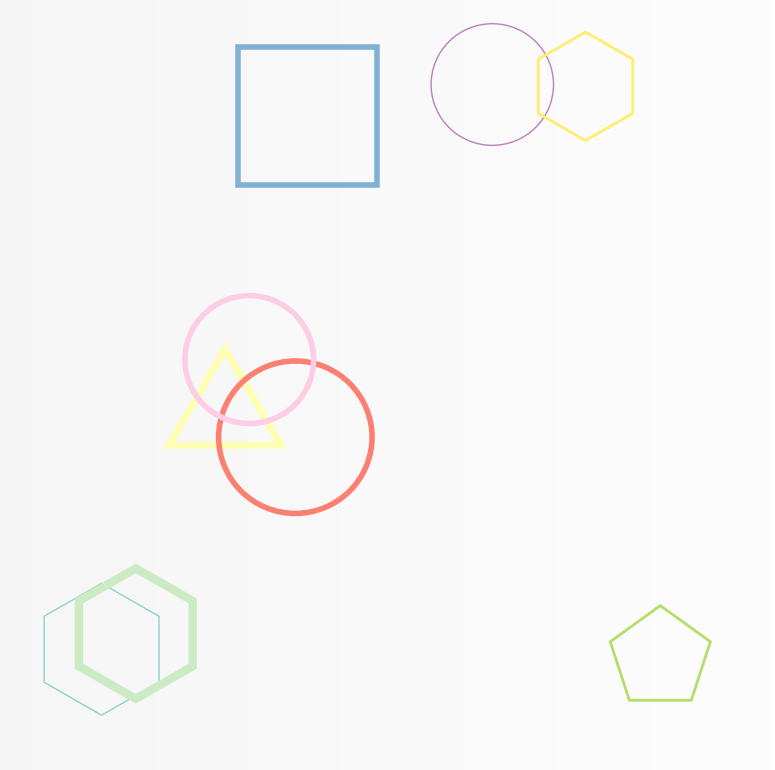[{"shape": "hexagon", "thickness": 0.5, "radius": 0.43, "center": [0.131, 0.157]}, {"shape": "triangle", "thickness": 2.5, "radius": 0.42, "center": [0.29, 0.463]}, {"shape": "circle", "thickness": 2, "radius": 0.49, "center": [0.381, 0.432]}, {"shape": "square", "thickness": 2, "radius": 0.45, "center": [0.397, 0.85]}, {"shape": "pentagon", "thickness": 1, "radius": 0.34, "center": [0.852, 0.146]}, {"shape": "circle", "thickness": 2, "radius": 0.42, "center": [0.322, 0.533]}, {"shape": "circle", "thickness": 0.5, "radius": 0.39, "center": [0.635, 0.89]}, {"shape": "hexagon", "thickness": 3, "radius": 0.42, "center": [0.175, 0.177]}, {"shape": "hexagon", "thickness": 1, "radius": 0.35, "center": [0.756, 0.888]}]